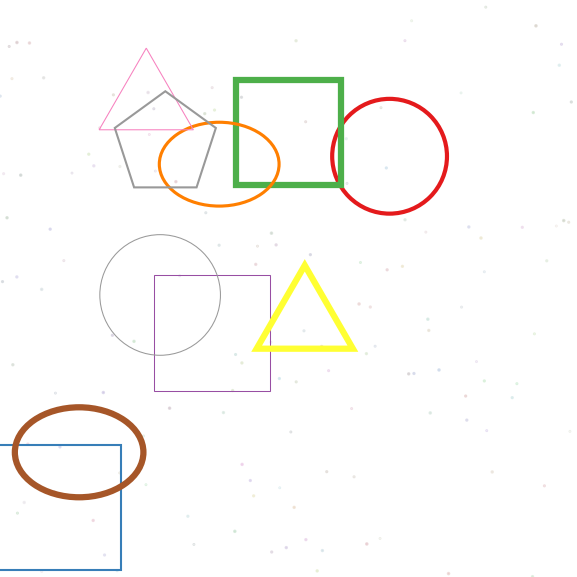[{"shape": "circle", "thickness": 2, "radius": 0.5, "center": [0.675, 0.729]}, {"shape": "square", "thickness": 1, "radius": 0.54, "center": [0.101, 0.12]}, {"shape": "square", "thickness": 3, "radius": 0.46, "center": [0.5, 0.77]}, {"shape": "square", "thickness": 0.5, "radius": 0.5, "center": [0.367, 0.423]}, {"shape": "oval", "thickness": 1.5, "radius": 0.52, "center": [0.38, 0.715]}, {"shape": "triangle", "thickness": 3, "radius": 0.48, "center": [0.528, 0.443]}, {"shape": "oval", "thickness": 3, "radius": 0.56, "center": [0.137, 0.216]}, {"shape": "triangle", "thickness": 0.5, "radius": 0.47, "center": [0.253, 0.822]}, {"shape": "circle", "thickness": 0.5, "radius": 0.52, "center": [0.277, 0.488]}, {"shape": "pentagon", "thickness": 1, "radius": 0.46, "center": [0.286, 0.749]}]